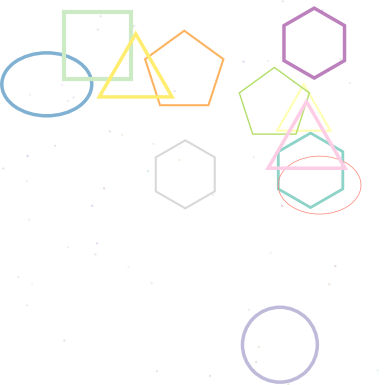[{"shape": "hexagon", "thickness": 2, "radius": 0.48, "center": [0.807, 0.558]}, {"shape": "triangle", "thickness": 1.5, "radius": 0.4, "center": [0.789, 0.701]}, {"shape": "circle", "thickness": 2.5, "radius": 0.49, "center": [0.727, 0.105]}, {"shape": "oval", "thickness": 0.5, "radius": 0.54, "center": [0.83, 0.519]}, {"shape": "oval", "thickness": 2.5, "radius": 0.58, "center": [0.122, 0.781]}, {"shape": "pentagon", "thickness": 1.5, "radius": 0.53, "center": [0.479, 0.813]}, {"shape": "pentagon", "thickness": 1, "radius": 0.48, "center": [0.713, 0.729]}, {"shape": "triangle", "thickness": 2.5, "radius": 0.58, "center": [0.796, 0.621]}, {"shape": "hexagon", "thickness": 1.5, "radius": 0.44, "center": [0.481, 0.547]}, {"shape": "hexagon", "thickness": 2.5, "radius": 0.45, "center": [0.816, 0.888]}, {"shape": "square", "thickness": 3, "radius": 0.44, "center": [0.254, 0.882]}, {"shape": "triangle", "thickness": 2.5, "radius": 0.55, "center": [0.352, 0.803]}]